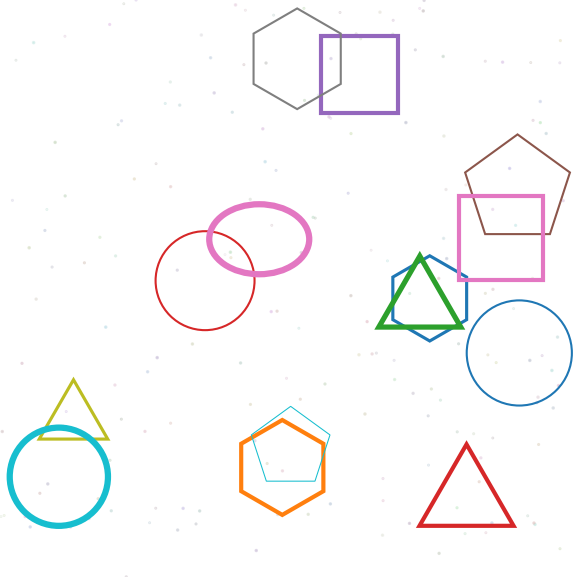[{"shape": "hexagon", "thickness": 1.5, "radius": 0.37, "center": [0.744, 0.482]}, {"shape": "circle", "thickness": 1, "radius": 0.46, "center": [0.899, 0.388]}, {"shape": "hexagon", "thickness": 2, "radius": 0.41, "center": [0.489, 0.19]}, {"shape": "triangle", "thickness": 2.5, "radius": 0.41, "center": [0.727, 0.474]}, {"shape": "circle", "thickness": 1, "radius": 0.43, "center": [0.355, 0.513]}, {"shape": "triangle", "thickness": 2, "radius": 0.47, "center": [0.808, 0.136]}, {"shape": "square", "thickness": 2, "radius": 0.33, "center": [0.622, 0.871]}, {"shape": "pentagon", "thickness": 1, "radius": 0.48, "center": [0.896, 0.671]}, {"shape": "square", "thickness": 2, "radius": 0.36, "center": [0.867, 0.587]}, {"shape": "oval", "thickness": 3, "radius": 0.43, "center": [0.449, 0.585]}, {"shape": "hexagon", "thickness": 1, "radius": 0.44, "center": [0.515, 0.897]}, {"shape": "triangle", "thickness": 1.5, "radius": 0.34, "center": [0.127, 0.273]}, {"shape": "pentagon", "thickness": 0.5, "radius": 0.36, "center": [0.503, 0.224]}, {"shape": "circle", "thickness": 3, "radius": 0.43, "center": [0.102, 0.174]}]